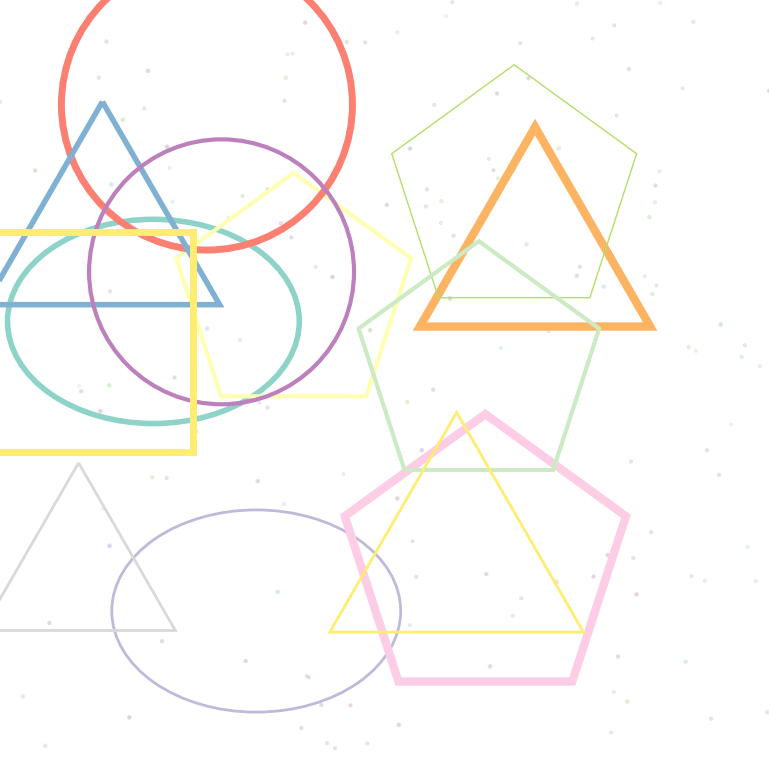[{"shape": "oval", "thickness": 2, "radius": 0.95, "center": [0.199, 0.583]}, {"shape": "pentagon", "thickness": 1.5, "radius": 0.8, "center": [0.381, 0.615]}, {"shape": "oval", "thickness": 1, "radius": 0.94, "center": [0.333, 0.206]}, {"shape": "circle", "thickness": 2.5, "radius": 0.94, "center": [0.269, 0.864]}, {"shape": "triangle", "thickness": 2, "radius": 0.88, "center": [0.133, 0.692]}, {"shape": "triangle", "thickness": 3, "radius": 0.86, "center": [0.695, 0.662]}, {"shape": "pentagon", "thickness": 0.5, "radius": 0.84, "center": [0.668, 0.749]}, {"shape": "pentagon", "thickness": 3, "radius": 0.96, "center": [0.63, 0.27]}, {"shape": "triangle", "thickness": 1, "radius": 0.73, "center": [0.102, 0.254]}, {"shape": "circle", "thickness": 1.5, "radius": 0.86, "center": [0.288, 0.647]}, {"shape": "pentagon", "thickness": 1.5, "radius": 0.82, "center": [0.622, 0.523]}, {"shape": "triangle", "thickness": 1, "radius": 0.95, "center": [0.593, 0.274]}, {"shape": "square", "thickness": 2.5, "radius": 0.71, "center": [0.108, 0.556]}]